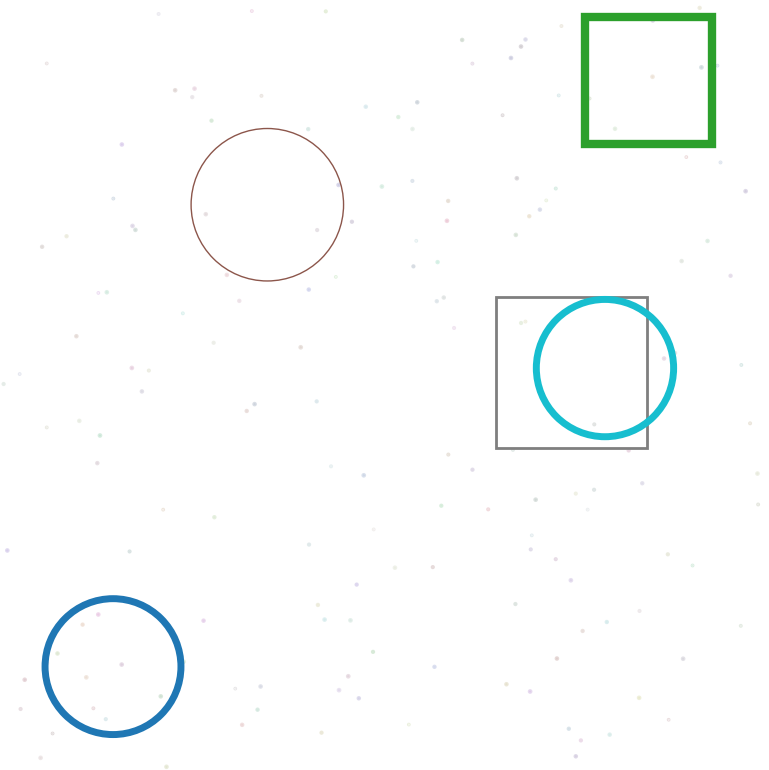[{"shape": "circle", "thickness": 2.5, "radius": 0.44, "center": [0.147, 0.134]}, {"shape": "square", "thickness": 3, "radius": 0.41, "center": [0.842, 0.896]}, {"shape": "circle", "thickness": 0.5, "radius": 0.5, "center": [0.347, 0.734]}, {"shape": "square", "thickness": 1, "radius": 0.49, "center": [0.742, 0.516]}, {"shape": "circle", "thickness": 2.5, "radius": 0.45, "center": [0.786, 0.522]}]